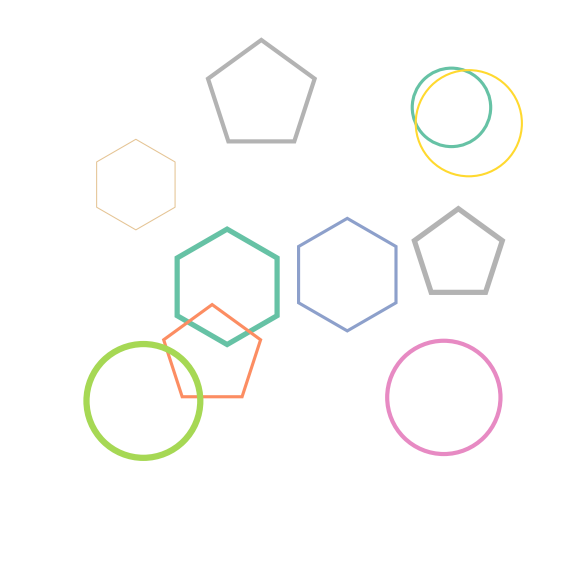[{"shape": "hexagon", "thickness": 2.5, "radius": 0.5, "center": [0.393, 0.502]}, {"shape": "circle", "thickness": 1.5, "radius": 0.34, "center": [0.782, 0.813]}, {"shape": "pentagon", "thickness": 1.5, "radius": 0.44, "center": [0.367, 0.383]}, {"shape": "hexagon", "thickness": 1.5, "radius": 0.49, "center": [0.601, 0.524]}, {"shape": "circle", "thickness": 2, "radius": 0.49, "center": [0.769, 0.311]}, {"shape": "circle", "thickness": 3, "radius": 0.49, "center": [0.248, 0.305]}, {"shape": "circle", "thickness": 1, "radius": 0.46, "center": [0.812, 0.786]}, {"shape": "hexagon", "thickness": 0.5, "radius": 0.39, "center": [0.235, 0.68]}, {"shape": "pentagon", "thickness": 2, "radius": 0.49, "center": [0.453, 0.833]}, {"shape": "pentagon", "thickness": 2.5, "radius": 0.4, "center": [0.794, 0.558]}]